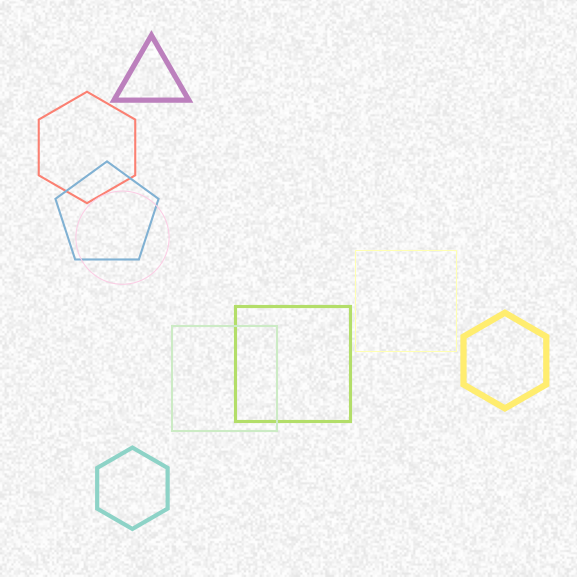[{"shape": "hexagon", "thickness": 2, "radius": 0.35, "center": [0.229, 0.154]}, {"shape": "square", "thickness": 0.5, "radius": 0.44, "center": [0.703, 0.479]}, {"shape": "hexagon", "thickness": 1, "radius": 0.48, "center": [0.151, 0.744]}, {"shape": "pentagon", "thickness": 1, "radius": 0.47, "center": [0.185, 0.626]}, {"shape": "square", "thickness": 1.5, "radius": 0.5, "center": [0.506, 0.37]}, {"shape": "circle", "thickness": 0.5, "radius": 0.4, "center": [0.212, 0.588]}, {"shape": "triangle", "thickness": 2.5, "radius": 0.37, "center": [0.262, 0.863]}, {"shape": "square", "thickness": 1, "radius": 0.46, "center": [0.388, 0.344]}, {"shape": "hexagon", "thickness": 3, "radius": 0.41, "center": [0.874, 0.375]}]